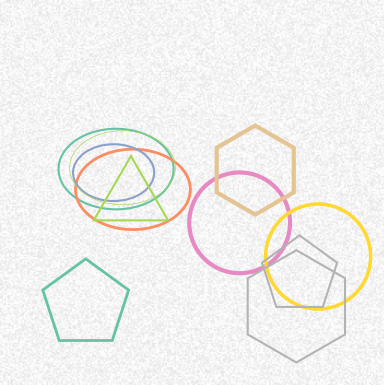[{"shape": "pentagon", "thickness": 2, "radius": 0.59, "center": [0.223, 0.21]}, {"shape": "oval", "thickness": 1.5, "radius": 0.75, "center": [0.301, 0.561]}, {"shape": "oval", "thickness": 2, "radius": 0.75, "center": [0.345, 0.508]}, {"shape": "oval", "thickness": 1.5, "radius": 0.53, "center": [0.295, 0.552]}, {"shape": "circle", "thickness": 3, "radius": 0.65, "center": [0.622, 0.421]}, {"shape": "triangle", "thickness": 1.5, "radius": 0.56, "center": [0.34, 0.483]}, {"shape": "oval", "thickness": 0.5, "radius": 0.69, "center": [0.318, 0.564]}, {"shape": "circle", "thickness": 2.5, "radius": 0.68, "center": [0.826, 0.334]}, {"shape": "hexagon", "thickness": 3, "radius": 0.58, "center": [0.663, 0.558]}, {"shape": "hexagon", "thickness": 1.5, "radius": 0.73, "center": [0.77, 0.204]}, {"shape": "pentagon", "thickness": 1.5, "radius": 0.51, "center": [0.778, 0.286]}]